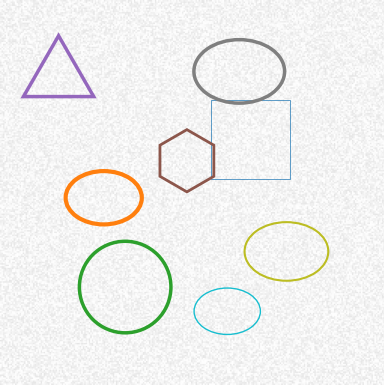[{"shape": "square", "thickness": 0.5, "radius": 0.51, "center": [0.65, 0.637]}, {"shape": "oval", "thickness": 3, "radius": 0.49, "center": [0.269, 0.486]}, {"shape": "circle", "thickness": 2.5, "radius": 0.59, "center": [0.325, 0.254]}, {"shape": "triangle", "thickness": 2.5, "radius": 0.53, "center": [0.152, 0.802]}, {"shape": "hexagon", "thickness": 2, "radius": 0.4, "center": [0.485, 0.582]}, {"shape": "oval", "thickness": 2.5, "radius": 0.59, "center": [0.621, 0.815]}, {"shape": "oval", "thickness": 1.5, "radius": 0.54, "center": [0.744, 0.347]}, {"shape": "oval", "thickness": 1, "radius": 0.43, "center": [0.59, 0.192]}]